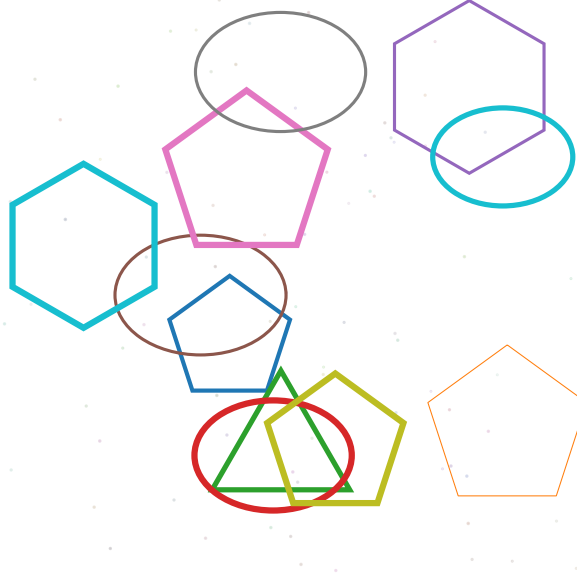[{"shape": "pentagon", "thickness": 2, "radius": 0.55, "center": [0.398, 0.412]}, {"shape": "pentagon", "thickness": 0.5, "radius": 0.72, "center": [0.878, 0.257]}, {"shape": "triangle", "thickness": 2.5, "radius": 0.69, "center": [0.486, 0.22]}, {"shape": "oval", "thickness": 3, "radius": 0.68, "center": [0.473, 0.21]}, {"shape": "hexagon", "thickness": 1.5, "radius": 0.75, "center": [0.813, 0.849]}, {"shape": "oval", "thickness": 1.5, "radius": 0.74, "center": [0.347, 0.488]}, {"shape": "pentagon", "thickness": 3, "radius": 0.74, "center": [0.427, 0.695]}, {"shape": "oval", "thickness": 1.5, "radius": 0.74, "center": [0.486, 0.874]}, {"shape": "pentagon", "thickness": 3, "radius": 0.62, "center": [0.581, 0.228]}, {"shape": "hexagon", "thickness": 3, "radius": 0.71, "center": [0.145, 0.573]}, {"shape": "oval", "thickness": 2.5, "radius": 0.61, "center": [0.871, 0.727]}]